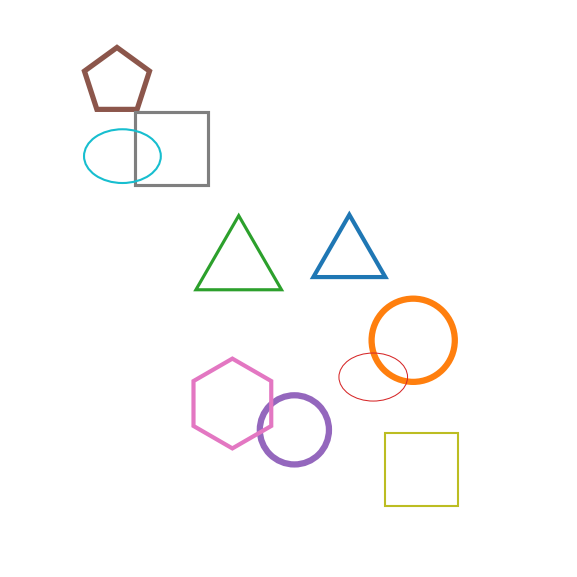[{"shape": "triangle", "thickness": 2, "radius": 0.36, "center": [0.605, 0.555]}, {"shape": "circle", "thickness": 3, "radius": 0.36, "center": [0.715, 0.41]}, {"shape": "triangle", "thickness": 1.5, "radius": 0.43, "center": [0.413, 0.54]}, {"shape": "oval", "thickness": 0.5, "radius": 0.3, "center": [0.646, 0.346]}, {"shape": "circle", "thickness": 3, "radius": 0.3, "center": [0.51, 0.255]}, {"shape": "pentagon", "thickness": 2.5, "radius": 0.3, "center": [0.203, 0.858]}, {"shape": "hexagon", "thickness": 2, "radius": 0.39, "center": [0.402, 0.3]}, {"shape": "square", "thickness": 1.5, "radius": 0.32, "center": [0.297, 0.741]}, {"shape": "square", "thickness": 1, "radius": 0.32, "center": [0.729, 0.186]}, {"shape": "oval", "thickness": 1, "radius": 0.33, "center": [0.212, 0.729]}]